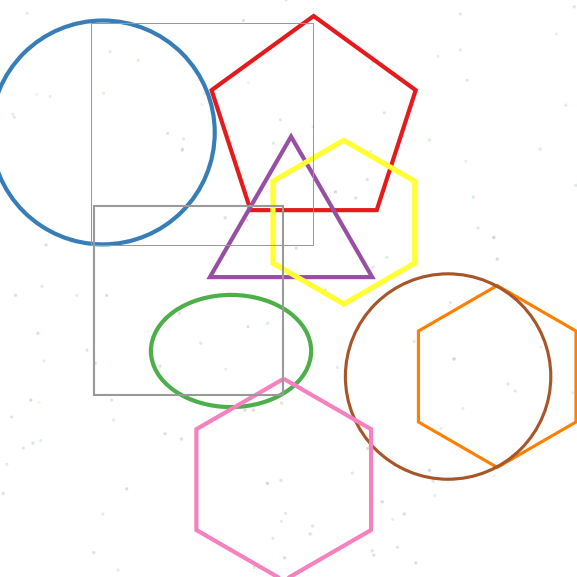[{"shape": "pentagon", "thickness": 2, "radius": 0.93, "center": [0.543, 0.786]}, {"shape": "circle", "thickness": 2, "radius": 0.97, "center": [0.178, 0.77]}, {"shape": "oval", "thickness": 2, "radius": 0.69, "center": [0.4, 0.391]}, {"shape": "triangle", "thickness": 2, "radius": 0.81, "center": [0.504, 0.6]}, {"shape": "hexagon", "thickness": 1.5, "radius": 0.79, "center": [0.861, 0.347]}, {"shape": "hexagon", "thickness": 2.5, "radius": 0.71, "center": [0.595, 0.614]}, {"shape": "circle", "thickness": 1.5, "radius": 0.89, "center": [0.776, 0.347]}, {"shape": "hexagon", "thickness": 2, "radius": 0.87, "center": [0.491, 0.169]}, {"shape": "square", "thickness": 0.5, "radius": 0.96, "center": [0.349, 0.767]}, {"shape": "square", "thickness": 1, "radius": 0.82, "center": [0.327, 0.479]}]